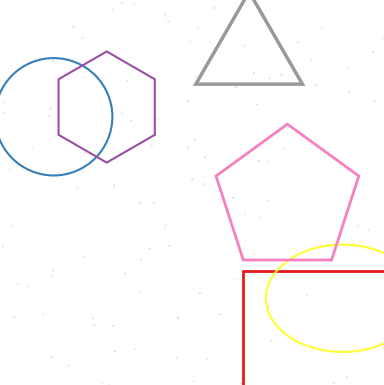[{"shape": "square", "thickness": 2, "radius": 0.95, "center": [0.823, 0.105]}, {"shape": "circle", "thickness": 1.5, "radius": 0.76, "center": [0.139, 0.697]}, {"shape": "hexagon", "thickness": 1.5, "radius": 0.72, "center": [0.277, 0.722]}, {"shape": "oval", "thickness": 1.5, "radius": 1.0, "center": [0.89, 0.225]}, {"shape": "pentagon", "thickness": 2, "radius": 0.98, "center": [0.747, 0.482]}, {"shape": "triangle", "thickness": 2.5, "radius": 0.8, "center": [0.647, 0.861]}]